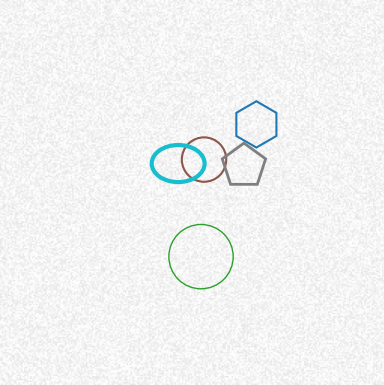[{"shape": "hexagon", "thickness": 1.5, "radius": 0.3, "center": [0.666, 0.677]}, {"shape": "circle", "thickness": 1, "radius": 0.42, "center": [0.522, 0.333]}, {"shape": "circle", "thickness": 1.5, "radius": 0.29, "center": [0.53, 0.586]}, {"shape": "pentagon", "thickness": 2, "radius": 0.3, "center": [0.634, 0.569]}, {"shape": "oval", "thickness": 3, "radius": 0.34, "center": [0.463, 0.575]}]